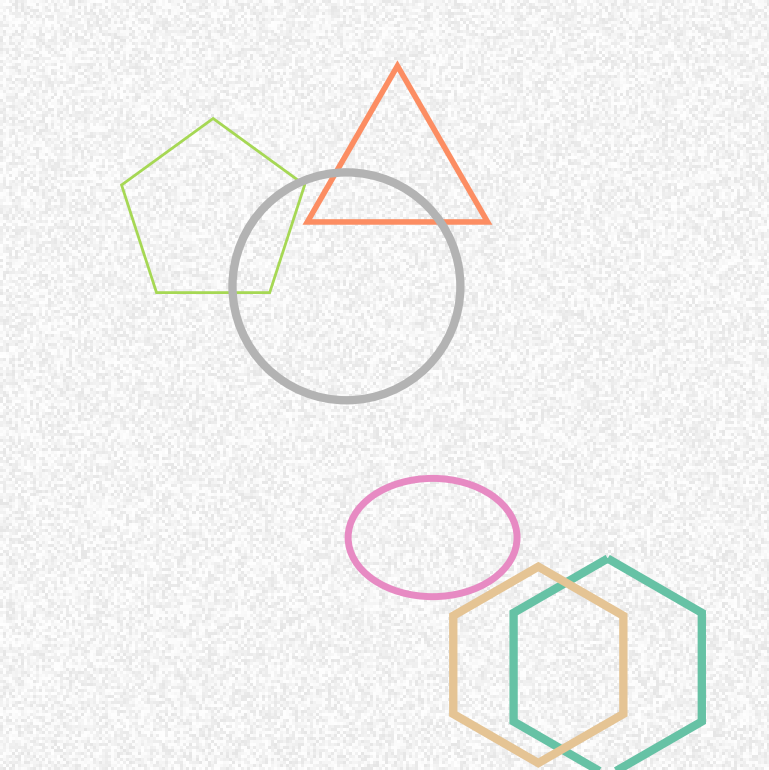[{"shape": "hexagon", "thickness": 3, "radius": 0.71, "center": [0.789, 0.134]}, {"shape": "triangle", "thickness": 2, "radius": 0.68, "center": [0.516, 0.779]}, {"shape": "oval", "thickness": 2.5, "radius": 0.55, "center": [0.562, 0.302]}, {"shape": "pentagon", "thickness": 1, "radius": 0.63, "center": [0.277, 0.721]}, {"shape": "hexagon", "thickness": 3, "radius": 0.64, "center": [0.699, 0.137]}, {"shape": "circle", "thickness": 3, "radius": 0.74, "center": [0.45, 0.628]}]